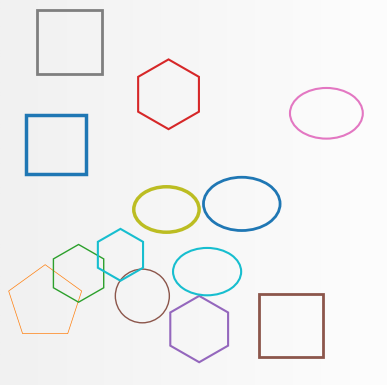[{"shape": "square", "thickness": 2.5, "radius": 0.38, "center": [0.144, 0.624]}, {"shape": "oval", "thickness": 2, "radius": 0.49, "center": [0.624, 0.47]}, {"shape": "pentagon", "thickness": 0.5, "radius": 0.5, "center": [0.117, 0.214]}, {"shape": "hexagon", "thickness": 1, "radius": 0.37, "center": [0.203, 0.29]}, {"shape": "hexagon", "thickness": 1.5, "radius": 0.45, "center": [0.435, 0.755]}, {"shape": "hexagon", "thickness": 1.5, "radius": 0.43, "center": [0.514, 0.145]}, {"shape": "square", "thickness": 2, "radius": 0.41, "center": [0.75, 0.154]}, {"shape": "circle", "thickness": 1, "radius": 0.35, "center": [0.367, 0.231]}, {"shape": "oval", "thickness": 1.5, "radius": 0.47, "center": [0.842, 0.706]}, {"shape": "square", "thickness": 2, "radius": 0.42, "center": [0.179, 0.89]}, {"shape": "oval", "thickness": 2.5, "radius": 0.42, "center": [0.43, 0.456]}, {"shape": "hexagon", "thickness": 1.5, "radius": 0.34, "center": [0.311, 0.338]}, {"shape": "oval", "thickness": 1.5, "radius": 0.44, "center": [0.534, 0.294]}]